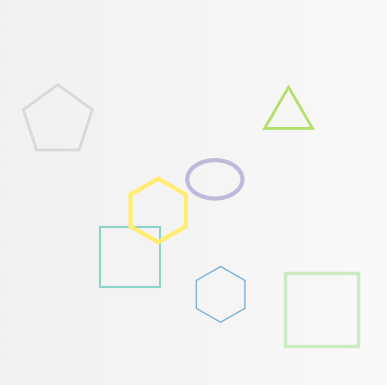[{"shape": "square", "thickness": 1.5, "radius": 0.38, "center": [0.336, 0.332]}, {"shape": "oval", "thickness": 3, "radius": 0.36, "center": [0.554, 0.534]}, {"shape": "hexagon", "thickness": 1, "radius": 0.36, "center": [0.569, 0.235]}, {"shape": "triangle", "thickness": 2, "radius": 0.36, "center": [0.745, 0.702]}, {"shape": "pentagon", "thickness": 2, "radius": 0.47, "center": [0.149, 0.686]}, {"shape": "square", "thickness": 2.5, "radius": 0.47, "center": [0.83, 0.195]}, {"shape": "hexagon", "thickness": 3, "radius": 0.41, "center": [0.408, 0.453]}]